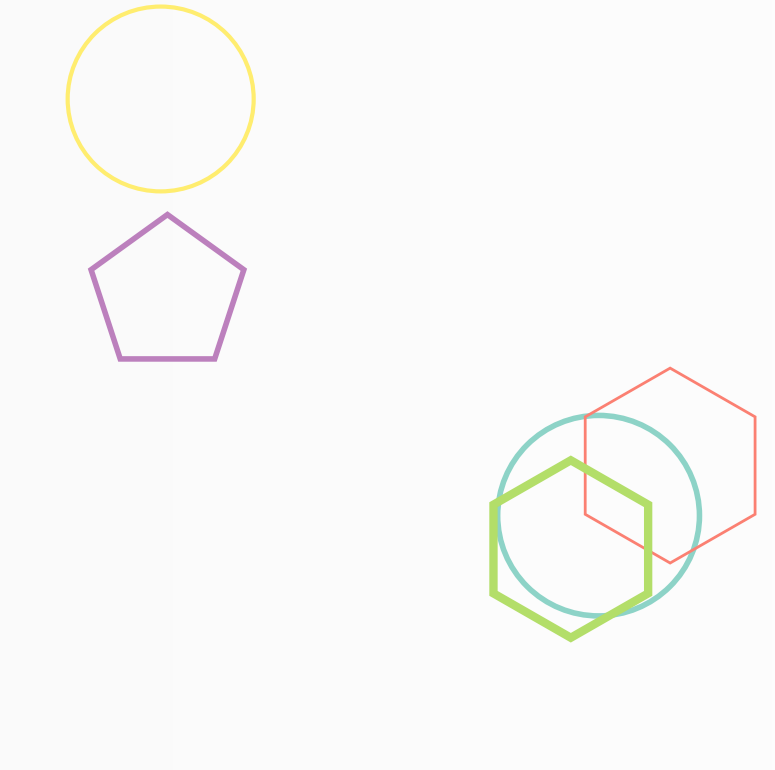[{"shape": "circle", "thickness": 2, "radius": 0.65, "center": [0.772, 0.33]}, {"shape": "hexagon", "thickness": 1, "radius": 0.63, "center": [0.865, 0.395]}, {"shape": "hexagon", "thickness": 3, "radius": 0.58, "center": [0.737, 0.287]}, {"shape": "pentagon", "thickness": 2, "radius": 0.52, "center": [0.216, 0.618]}, {"shape": "circle", "thickness": 1.5, "radius": 0.6, "center": [0.207, 0.871]}]